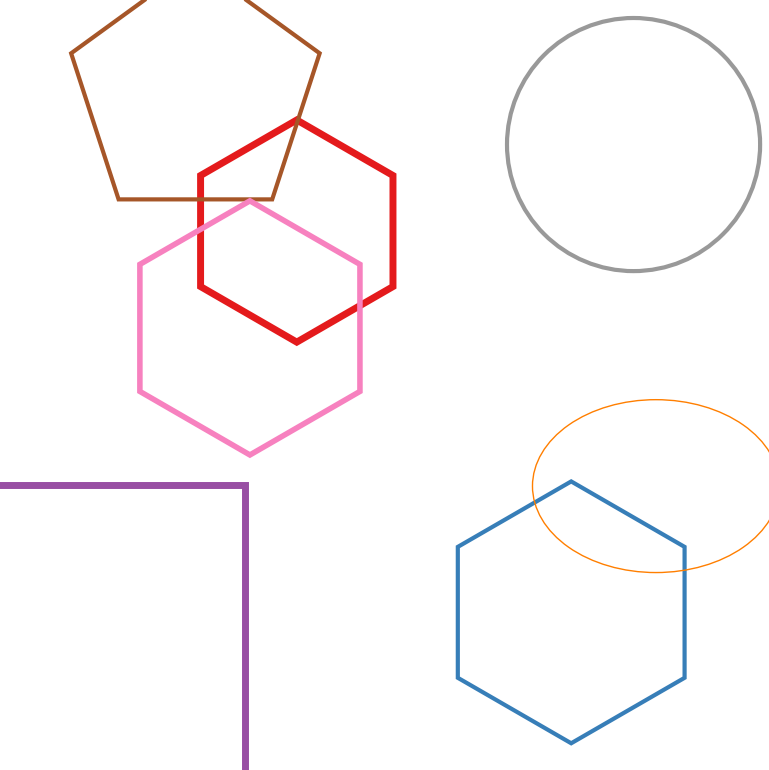[{"shape": "hexagon", "thickness": 2.5, "radius": 0.72, "center": [0.385, 0.7]}, {"shape": "hexagon", "thickness": 1.5, "radius": 0.85, "center": [0.742, 0.205]}, {"shape": "square", "thickness": 2.5, "radius": 0.99, "center": [0.121, 0.172]}, {"shape": "oval", "thickness": 0.5, "radius": 0.8, "center": [0.852, 0.369]}, {"shape": "pentagon", "thickness": 1.5, "radius": 0.85, "center": [0.254, 0.878]}, {"shape": "hexagon", "thickness": 2, "radius": 0.82, "center": [0.325, 0.574]}, {"shape": "circle", "thickness": 1.5, "radius": 0.82, "center": [0.823, 0.812]}]